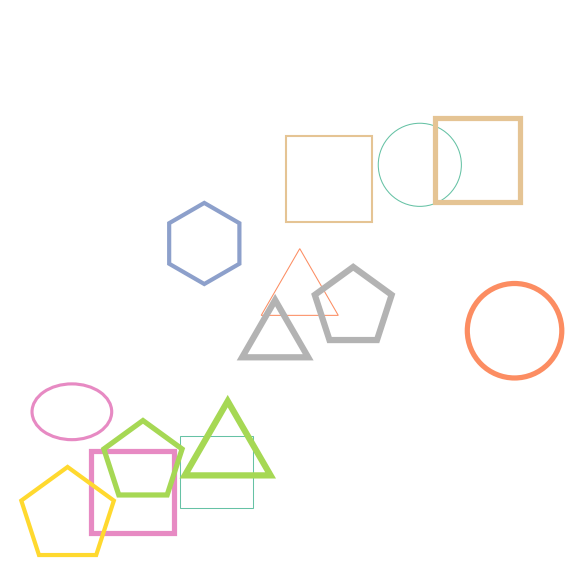[{"shape": "circle", "thickness": 0.5, "radius": 0.36, "center": [0.727, 0.714]}, {"shape": "square", "thickness": 0.5, "radius": 0.31, "center": [0.374, 0.182]}, {"shape": "circle", "thickness": 2.5, "radius": 0.41, "center": [0.891, 0.426]}, {"shape": "triangle", "thickness": 0.5, "radius": 0.39, "center": [0.519, 0.492]}, {"shape": "hexagon", "thickness": 2, "radius": 0.35, "center": [0.354, 0.578]}, {"shape": "square", "thickness": 2.5, "radius": 0.36, "center": [0.23, 0.147]}, {"shape": "oval", "thickness": 1.5, "radius": 0.34, "center": [0.124, 0.286]}, {"shape": "triangle", "thickness": 3, "radius": 0.43, "center": [0.394, 0.219]}, {"shape": "pentagon", "thickness": 2.5, "radius": 0.36, "center": [0.248, 0.2]}, {"shape": "pentagon", "thickness": 2, "radius": 0.42, "center": [0.117, 0.106]}, {"shape": "square", "thickness": 2.5, "radius": 0.37, "center": [0.827, 0.722]}, {"shape": "square", "thickness": 1, "radius": 0.37, "center": [0.57, 0.689]}, {"shape": "pentagon", "thickness": 3, "radius": 0.35, "center": [0.612, 0.467]}, {"shape": "triangle", "thickness": 3, "radius": 0.33, "center": [0.476, 0.413]}]